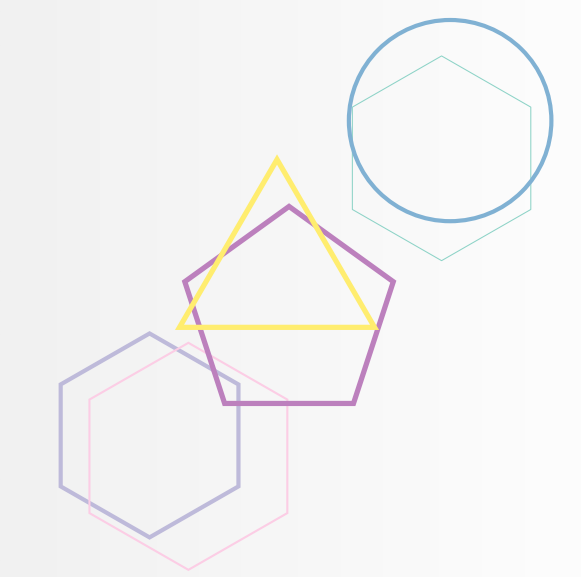[{"shape": "hexagon", "thickness": 0.5, "radius": 0.89, "center": [0.76, 0.725]}, {"shape": "hexagon", "thickness": 2, "radius": 0.88, "center": [0.257, 0.245]}, {"shape": "circle", "thickness": 2, "radius": 0.87, "center": [0.774, 0.79]}, {"shape": "hexagon", "thickness": 1, "radius": 0.98, "center": [0.324, 0.209]}, {"shape": "pentagon", "thickness": 2.5, "radius": 0.94, "center": [0.497, 0.453]}, {"shape": "triangle", "thickness": 2.5, "radius": 0.97, "center": [0.477, 0.529]}]